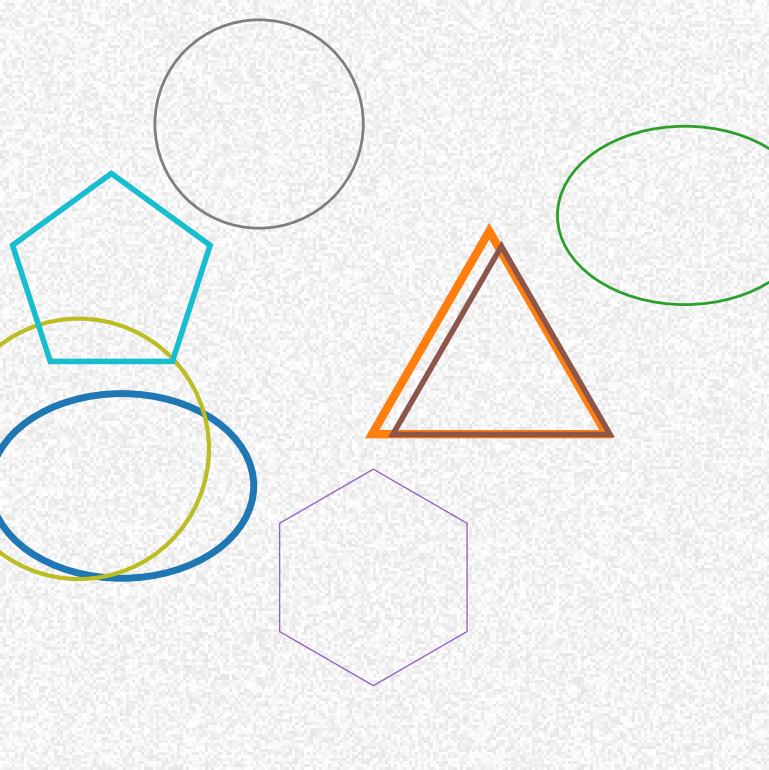[{"shape": "oval", "thickness": 2.5, "radius": 0.86, "center": [0.158, 0.369]}, {"shape": "triangle", "thickness": 3, "radius": 0.88, "center": [0.635, 0.524]}, {"shape": "oval", "thickness": 1, "radius": 0.83, "center": [0.889, 0.72]}, {"shape": "hexagon", "thickness": 0.5, "radius": 0.7, "center": [0.485, 0.25]}, {"shape": "triangle", "thickness": 2, "radius": 0.81, "center": [0.651, 0.517]}, {"shape": "circle", "thickness": 1, "radius": 0.68, "center": [0.336, 0.839]}, {"shape": "circle", "thickness": 1.5, "radius": 0.85, "center": [0.102, 0.417]}, {"shape": "pentagon", "thickness": 2, "radius": 0.67, "center": [0.145, 0.64]}]